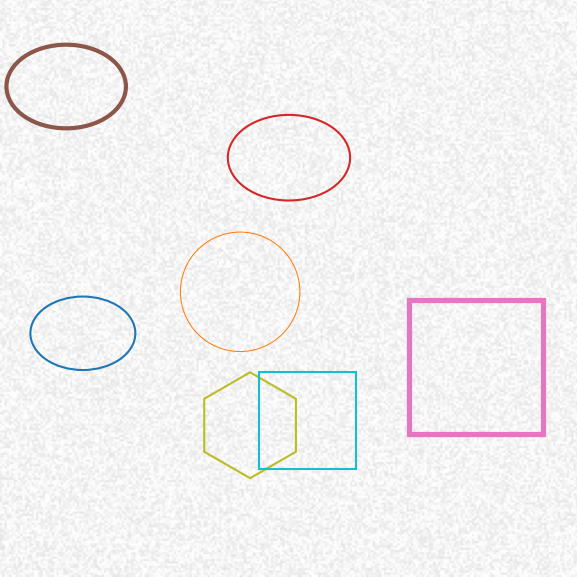[{"shape": "oval", "thickness": 1, "radius": 0.45, "center": [0.143, 0.422]}, {"shape": "circle", "thickness": 0.5, "radius": 0.52, "center": [0.416, 0.494]}, {"shape": "oval", "thickness": 1, "radius": 0.53, "center": [0.5, 0.726]}, {"shape": "oval", "thickness": 2, "radius": 0.52, "center": [0.115, 0.849]}, {"shape": "square", "thickness": 2.5, "radius": 0.58, "center": [0.824, 0.363]}, {"shape": "hexagon", "thickness": 1, "radius": 0.46, "center": [0.433, 0.263]}, {"shape": "square", "thickness": 1, "radius": 0.42, "center": [0.532, 0.27]}]